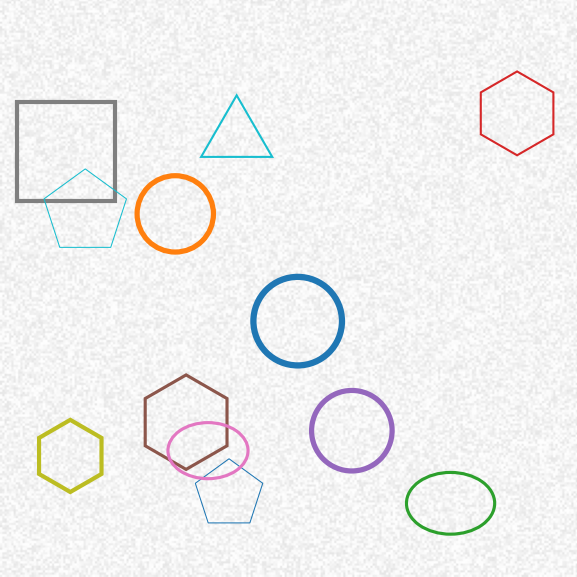[{"shape": "circle", "thickness": 3, "radius": 0.38, "center": [0.515, 0.443]}, {"shape": "pentagon", "thickness": 0.5, "radius": 0.31, "center": [0.397, 0.143]}, {"shape": "circle", "thickness": 2.5, "radius": 0.33, "center": [0.303, 0.629]}, {"shape": "oval", "thickness": 1.5, "radius": 0.38, "center": [0.78, 0.128]}, {"shape": "hexagon", "thickness": 1, "radius": 0.36, "center": [0.895, 0.803]}, {"shape": "circle", "thickness": 2.5, "radius": 0.35, "center": [0.609, 0.253]}, {"shape": "hexagon", "thickness": 1.5, "radius": 0.41, "center": [0.322, 0.268]}, {"shape": "oval", "thickness": 1.5, "radius": 0.35, "center": [0.36, 0.219]}, {"shape": "square", "thickness": 2, "radius": 0.42, "center": [0.115, 0.737]}, {"shape": "hexagon", "thickness": 2, "radius": 0.31, "center": [0.122, 0.21]}, {"shape": "pentagon", "thickness": 0.5, "radius": 0.38, "center": [0.148, 0.632]}, {"shape": "triangle", "thickness": 1, "radius": 0.36, "center": [0.41, 0.763]}]